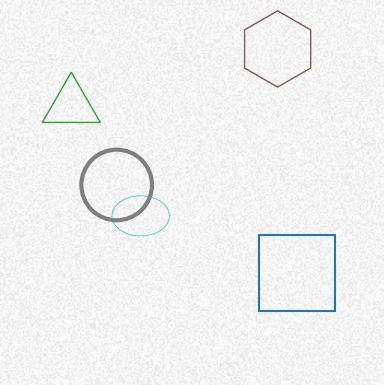[{"shape": "square", "thickness": 1.5, "radius": 0.49, "center": [0.771, 0.291]}, {"shape": "triangle", "thickness": 1, "radius": 0.43, "center": [0.185, 0.725]}, {"shape": "hexagon", "thickness": 1, "radius": 0.5, "center": [0.721, 0.873]}, {"shape": "circle", "thickness": 3, "radius": 0.46, "center": [0.303, 0.52]}, {"shape": "oval", "thickness": 0.5, "radius": 0.37, "center": [0.365, 0.439]}]